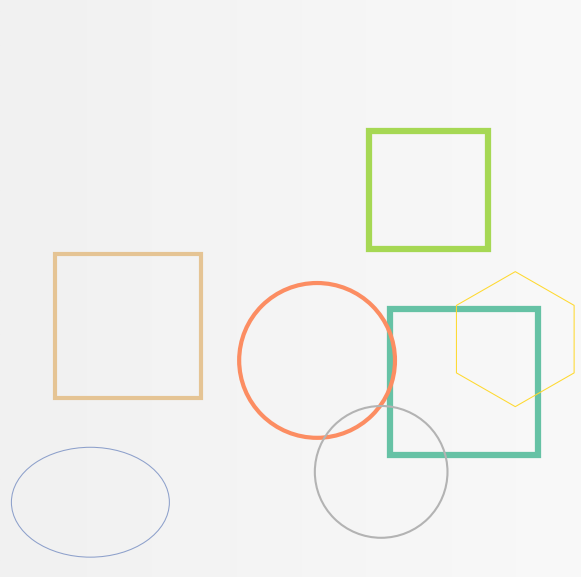[{"shape": "square", "thickness": 3, "radius": 0.63, "center": [0.799, 0.337]}, {"shape": "circle", "thickness": 2, "radius": 0.67, "center": [0.546, 0.375]}, {"shape": "oval", "thickness": 0.5, "radius": 0.68, "center": [0.156, 0.129]}, {"shape": "square", "thickness": 3, "radius": 0.51, "center": [0.738, 0.67]}, {"shape": "hexagon", "thickness": 0.5, "radius": 0.58, "center": [0.886, 0.412]}, {"shape": "square", "thickness": 2, "radius": 0.63, "center": [0.22, 0.435]}, {"shape": "circle", "thickness": 1, "radius": 0.57, "center": [0.656, 0.182]}]